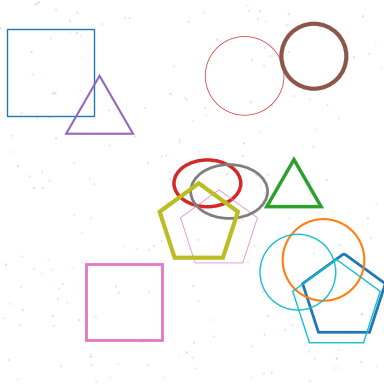[{"shape": "square", "thickness": 1, "radius": 0.57, "center": [0.132, 0.812]}, {"shape": "pentagon", "thickness": 2, "radius": 0.56, "center": [0.893, 0.228]}, {"shape": "circle", "thickness": 1.5, "radius": 0.53, "center": [0.84, 0.325]}, {"shape": "triangle", "thickness": 2.5, "radius": 0.41, "center": [0.763, 0.504]}, {"shape": "oval", "thickness": 2.5, "radius": 0.43, "center": [0.539, 0.524]}, {"shape": "circle", "thickness": 0.5, "radius": 0.51, "center": [0.635, 0.803]}, {"shape": "triangle", "thickness": 1.5, "radius": 0.5, "center": [0.259, 0.703]}, {"shape": "circle", "thickness": 3, "radius": 0.42, "center": [0.815, 0.854]}, {"shape": "square", "thickness": 2, "radius": 0.49, "center": [0.321, 0.216]}, {"shape": "pentagon", "thickness": 0.5, "radius": 0.53, "center": [0.569, 0.402]}, {"shape": "oval", "thickness": 2, "radius": 0.5, "center": [0.595, 0.503]}, {"shape": "pentagon", "thickness": 3, "radius": 0.53, "center": [0.516, 0.417]}, {"shape": "pentagon", "thickness": 1, "radius": 0.6, "center": [0.874, 0.206]}, {"shape": "circle", "thickness": 1, "radius": 0.49, "center": [0.774, 0.293]}]